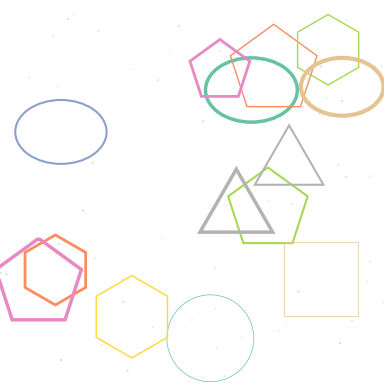[{"shape": "oval", "thickness": 2.5, "radius": 0.6, "center": [0.653, 0.766]}, {"shape": "circle", "thickness": 0.5, "radius": 0.56, "center": [0.546, 0.121]}, {"shape": "hexagon", "thickness": 2, "radius": 0.45, "center": [0.144, 0.299]}, {"shape": "pentagon", "thickness": 1, "radius": 0.59, "center": [0.711, 0.819]}, {"shape": "oval", "thickness": 1.5, "radius": 0.59, "center": [0.158, 0.657]}, {"shape": "pentagon", "thickness": 2.5, "radius": 0.58, "center": [0.1, 0.264]}, {"shape": "pentagon", "thickness": 2, "radius": 0.41, "center": [0.571, 0.816]}, {"shape": "hexagon", "thickness": 1, "radius": 0.46, "center": [0.852, 0.871]}, {"shape": "pentagon", "thickness": 1.5, "radius": 0.54, "center": [0.696, 0.456]}, {"shape": "hexagon", "thickness": 1, "radius": 0.53, "center": [0.343, 0.177]}, {"shape": "oval", "thickness": 3, "radius": 0.54, "center": [0.889, 0.775]}, {"shape": "square", "thickness": 0.5, "radius": 0.48, "center": [0.833, 0.275]}, {"shape": "triangle", "thickness": 1.5, "radius": 0.51, "center": [0.751, 0.572]}, {"shape": "triangle", "thickness": 2.5, "radius": 0.54, "center": [0.614, 0.452]}]